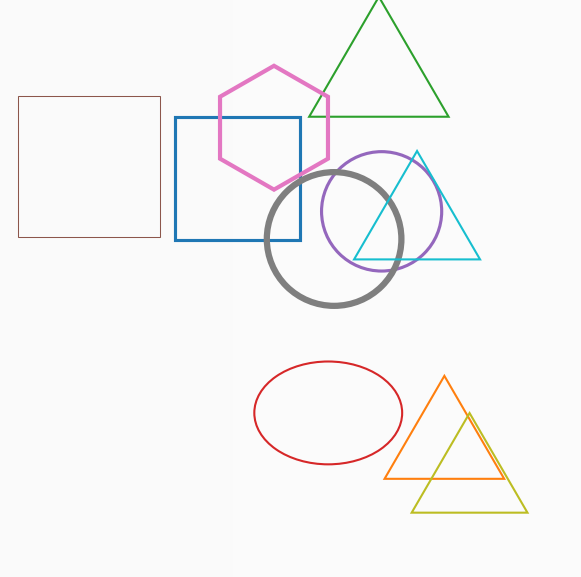[{"shape": "square", "thickness": 1.5, "radius": 0.53, "center": [0.409, 0.69]}, {"shape": "triangle", "thickness": 1, "radius": 0.59, "center": [0.765, 0.229]}, {"shape": "triangle", "thickness": 1, "radius": 0.69, "center": [0.652, 0.866]}, {"shape": "oval", "thickness": 1, "radius": 0.64, "center": [0.565, 0.284]}, {"shape": "circle", "thickness": 1.5, "radius": 0.52, "center": [0.657, 0.633]}, {"shape": "square", "thickness": 0.5, "radius": 0.61, "center": [0.153, 0.711]}, {"shape": "hexagon", "thickness": 2, "radius": 0.54, "center": [0.471, 0.778]}, {"shape": "circle", "thickness": 3, "radius": 0.58, "center": [0.575, 0.585]}, {"shape": "triangle", "thickness": 1, "radius": 0.58, "center": [0.808, 0.169]}, {"shape": "triangle", "thickness": 1, "radius": 0.63, "center": [0.718, 0.613]}]